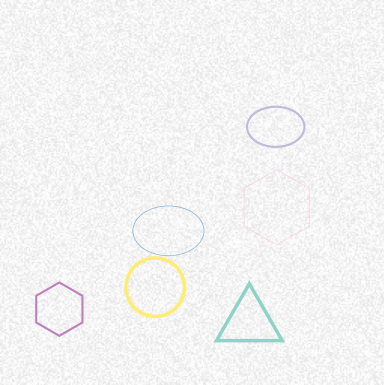[{"shape": "triangle", "thickness": 2.5, "radius": 0.49, "center": [0.648, 0.165]}, {"shape": "oval", "thickness": 1.5, "radius": 0.37, "center": [0.716, 0.671]}, {"shape": "oval", "thickness": 0.5, "radius": 0.46, "center": [0.438, 0.4]}, {"shape": "hexagon", "thickness": 0.5, "radius": 0.49, "center": [0.719, 0.462]}, {"shape": "hexagon", "thickness": 1.5, "radius": 0.35, "center": [0.154, 0.197]}, {"shape": "circle", "thickness": 2.5, "radius": 0.38, "center": [0.403, 0.254]}]